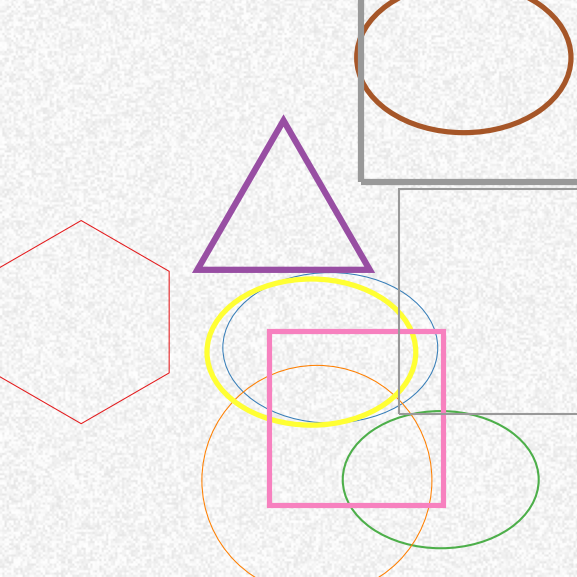[{"shape": "hexagon", "thickness": 0.5, "radius": 0.88, "center": [0.141, 0.441]}, {"shape": "oval", "thickness": 0.5, "radius": 0.93, "center": [0.572, 0.397]}, {"shape": "oval", "thickness": 1, "radius": 0.85, "center": [0.763, 0.169]}, {"shape": "triangle", "thickness": 3, "radius": 0.86, "center": [0.491, 0.618]}, {"shape": "circle", "thickness": 0.5, "radius": 1.0, "center": [0.549, 0.167]}, {"shape": "oval", "thickness": 2.5, "radius": 0.9, "center": [0.539, 0.389]}, {"shape": "oval", "thickness": 2.5, "radius": 0.93, "center": [0.803, 0.899]}, {"shape": "square", "thickness": 2.5, "radius": 0.75, "center": [0.616, 0.275]}, {"shape": "square", "thickness": 1, "radius": 0.97, "center": [0.885, 0.476]}, {"shape": "square", "thickness": 3, "radius": 1.0, "center": [0.825, 0.883]}]